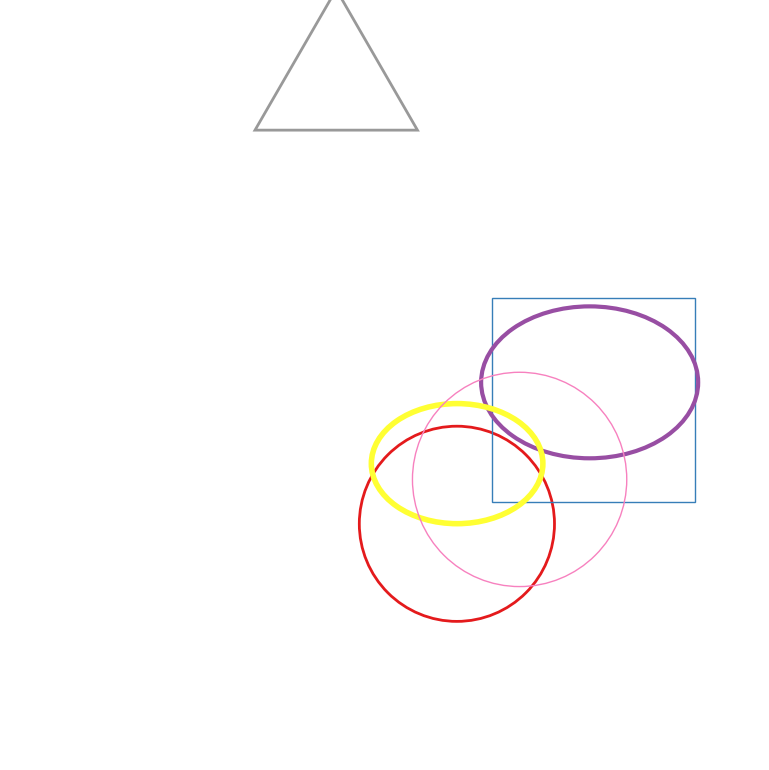[{"shape": "circle", "thickness": 1, "radius": 0.63, "center": [0.593, 0.32]}, {"shape": "square", "thickness": 0.5, "radius": 0.66, "center": [0.77, 0.481]}, {"shape": "oval", "thickness": 1.5, "radius": 0.7, "center": [0.766, 0.503]}, {"shape": "oval", "thickness": 2, "radius": 0.56, "center": [0.594, 0.398]}, {"shape": "circle", "thickness": 0.5, "radius": 0.7, "center": [0.675, 0.377]}, {"shape": "triangle", "thickness": 1, "radius": 0.61, "center": [0.437, 0.892]}]